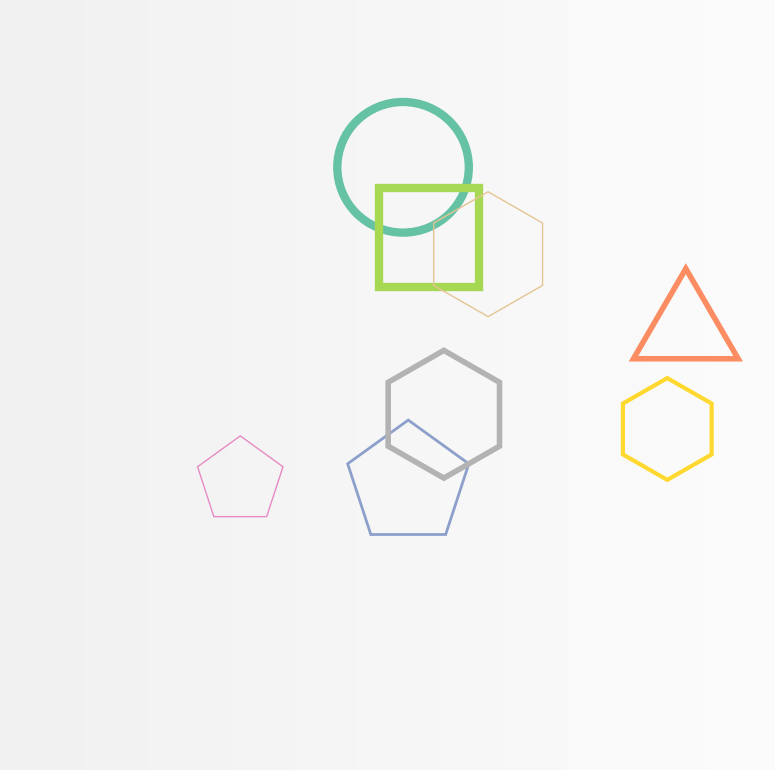[{"shape": "circle", "thickness": 3, "radius": 0.42, "center": [0.52, 0.783]}, {"shape": "triangle", "thickness": 2, "radius": 0.39, "center": [0.885, 0.573]}, {"shape": "pentagon", "thickness": 1, "radius": 0.41, "center": [0.527, 0.372]}, {"shape": "pentagon", "thickness": 0.5, "radius": 0.29, "center": [0.31, 0.376]}, {"shape": "square", "thickness": 3, "radius": 0.32, "center": [0.554, 0.691]}, {"shape": "hexagon", "thickness": 1.5, "radius": 0.33, "center": [0.861, 0.443]}, {"shape": "hexagon", "thickness": 0.5, "radius": 0.41, "center": [0.63, 0.67]}, {"shape": "hexagon", "thickness": 2, "radius": 0.41, "center": [0.573, 0.462]}]